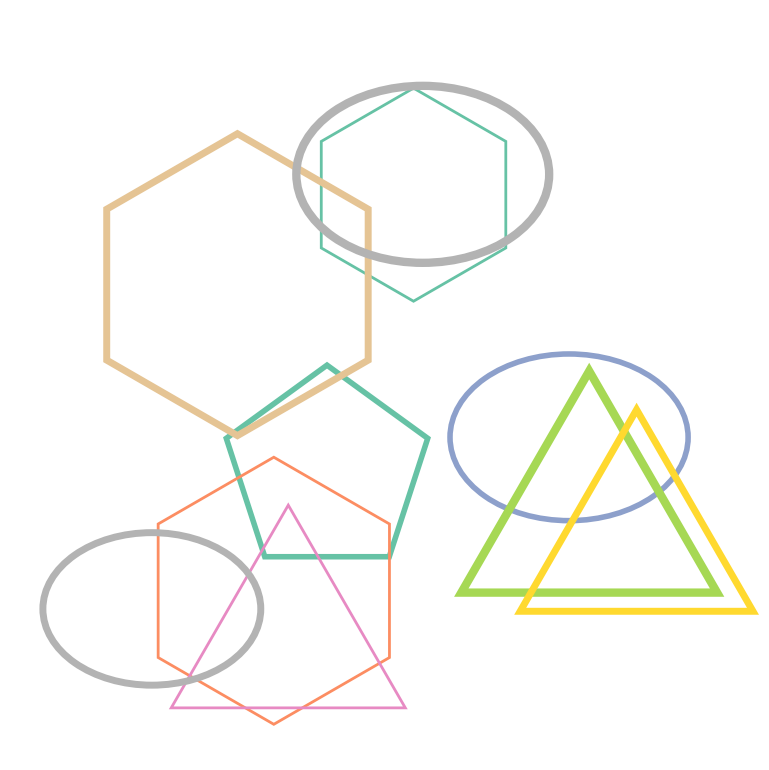[{"shape": "pentagon", "thickness": 2, "radius": 0.69, "center": [0.425, 0.388]}, {"shape": "hexagon", "thickness": 1, "radius": 0.69, "center": [0.537, 0.747]}, {"shape": "hexagon", "thickness": 1, "radius": 0.87, "center": [0.356, 0.233]}, {"shape": "oval", "thickness": 2, "radius": 0.77, "center": [0.739, 0.432]}, {"shape": "triangle", "thickness": 1, "radius": 0.88, "center": [0.374, 0.168]}, {"shape": "triangle", "thickness": 3, "radius": 0.96, "center": [0.765, 0.326]}, {"shape": "triangle", "thickness": 2.5, "radius": 0.87, "center": [0.827, 0.293]}, {"shape": "hexagon", "thickness": 2.5, "radius": 0.98, "center": [0.308, 0.63]}, {"shape": "oval", "thickness": 2.5, "radius": 0.71, "center": [0.197, 0.209]}, {"shape": "oval", "thickness": 3, "radius": 0.82, "center": [0.549, 0.774]}]